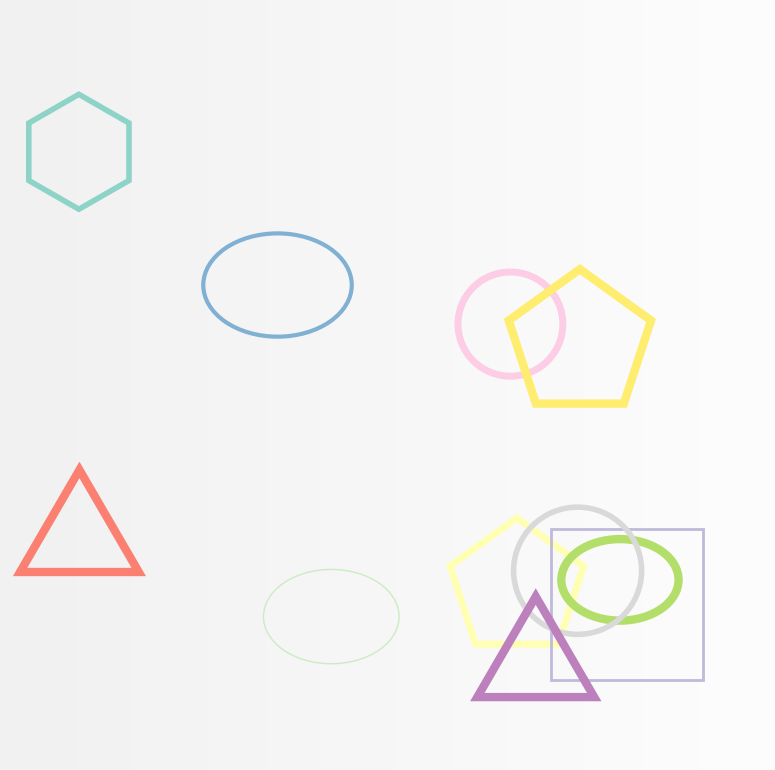[{"shape": "hexagon", "thickness": 2, "radius": 0.37, "center": [0.102, 0.803]}, {"shape": "pentagon", "thickness": 2.5, "radius": 0.45, "center": [0.667, 0.237]}, {"shape": "square", "thickness": 1, "radius": 0.49, "center": [0.809, 0.214]}, {"shape": "triangle", "thickness": 3, "radius": 0.44, "center": [0.102, 0.301]}, {"shape": "oval", "thickness": 1.5, "radius": 0.48, "center": [0.358, 0.63]}, {"shape": "oval", "thickness": 3, "radius": 0.38, "center": [0.8, 0.247]}, {"shape": "circle", "thickness": 2.5, "radius": 0.34, "center": [0.659, 0.579]}, {"shape": "circle", "thickness": 2, "radius": 0.41, "center": [0.745, 0.259]}, {"shape": "triangle", "thickness": 3, "radius": 0.44, "center": [0.691, 0.138]}, {"shape": "oval", "thickness": 0.5, "radius": 0.44, "center": [0.427, 0.199]}, {"shape": "pentagon", "thickness": 3, "radius": 0.48, "center": [0.748, 0.554]}]